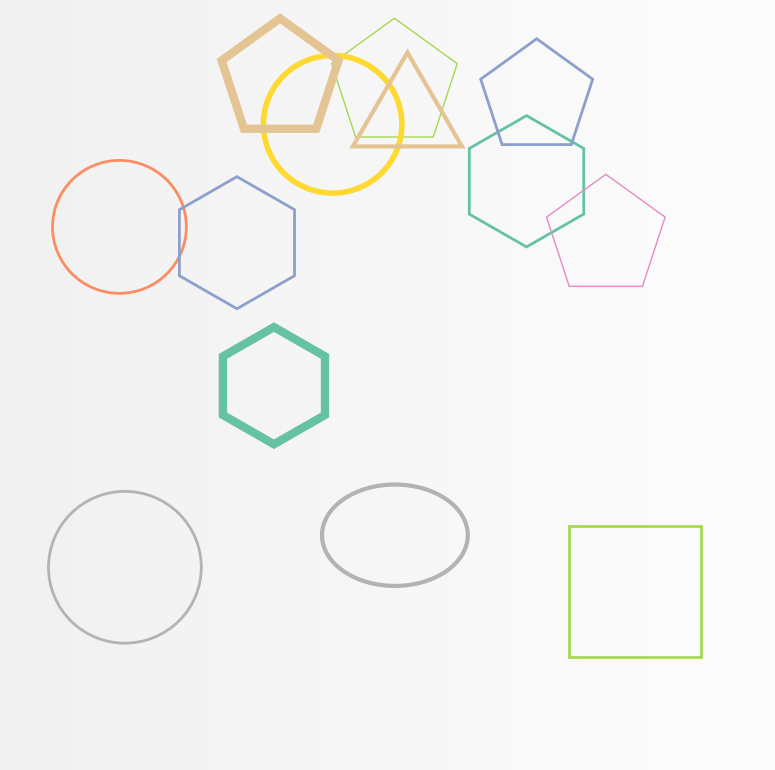[{"shape": "hexagon", "thickness": 1, "radius": 0.43, "center": [0.679, 0.765]}, {"shape": "hexagon", "thickness": 3, "radius": 0.38, "center": [0.353, 0.499]}, {"shape": "circle", "thickness": 1, "radius": 0.43, "center": [0.154, 0.705]}, {"shape": "pentagon", "thickness": 1, "radius": 0.38, "center": [0.693, 0.874]}, {"shape": "hexagon", "thickness": 1, "radius": 0.43, "center": [0.306, 0.685]}, {"shape": "pentagon", "thickness": 0.5, "radius": 0.4, "center": [0.782, 0.693]}, {"shape": "pentagon", "thickness": 0.5, "radius": 0.43, "center": [0.509, 0.891]}, {"shape": "square", "thickness": 1, "radius": 0.42, "center": [0.819, 0.232]}, {"shape": "circle", "thickness": 2, "radius": 0.45, "center": [0.429, 0.839]}, {"shape": "pentagon", "thickness": 3, "radius": 0.4, "center": [0.361, 0.897]}, {"shape": "triangle", "thickness": 1.5, "radius": 0.41, "center": [0.526, 0.85]}, {"shape": "circle", "thickness": 1, "radius": 0.49, "center": [0.161, 0.263]}, {"shape": "oval", "thickness": 1.5, "radius": 0.47, "center": [0.51, 0.305]}]